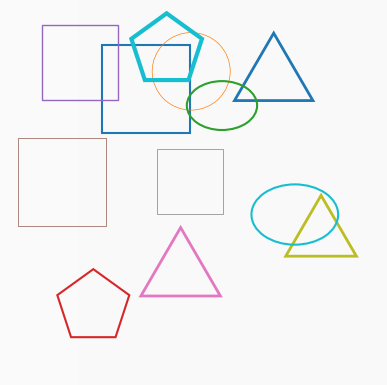[{"shape": "square", "thickness": 1.5, "radius": 0.57, "center": [0.376, 0.769]}, {"shape": "triangle", "thickness": 2, "radius": 0.58, "center": [0.706, 0.797]}, {"shape": "circle", "thickness": 0.5, "radius": 0.5, "center": [0.493, 0.815]}, {"shape": "oval", "thickness": 1.5, "radius": 0.45, "center": [0.573, 0.726]}, {"shape": "pentagon", "thickness": 1.5, "radius": 0.49, "center": [0.241, 0.203]}, {"shape": "square", "thickness": 1, "radius": 0.49, "center": [0.206, 0.838]}, {"shape": "square", "thickness": 0.5, "radius": 0.57, "center": [0.16, 0.526]}, {"shape": "triangle", "thickness": 2, "radius": 0.59, "center": [0.466, 0.29]}, {"shape": "square", "thickness": 0.5, "radius": 0.43, "center": [0.491, 0.529]}, {"shape": "triangle", "thickness": 2, "radius": 0.53, "center": [0.829, 0.387]}, {"shape": "oval", "thickness": 1.5, "radius": 0.56, "center": [0.761, 0.443]}, {"shape": "pentagon", "thickness": 3, "radius": 0.48, "center": [0.43, 0.87]}]